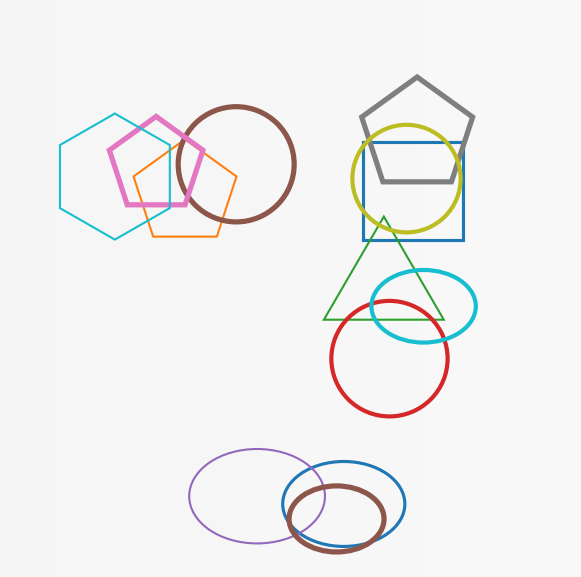[{"shape": "square", "thickness": 1.5, "radius": 0.43, "center": [0.711, 0.668]}, {"shape": "oval", "thickness": 1.5, "radius": 0.53, "center": [0.591, 0.126]}, {"shape": "pentagon", "thickness": 1, "radius": 0.47, "center": [0.318, 0.665]}, {"shape": "triangle", "thickness": 1, "radius": 0.6, "center": [0.66, 0.505]}, {"shape": "circle", "thickness": 2, "radius": 0.5, "center": [0.67, 0.378]}, {"shape": "oval", "thickness": 1, "radius": 0.58, "center": [0.442, 0.14]}, {"shape": "oval", "thickness": 2.5, "radius": 0.41, "center": [0.579, 0.101]}, {"shape": "circle", "thickness": 2.5, "radius": 0.5, "center": [0.406, 0.715]}, {"shape": "pentagon", "thickness": 2.5, "radius": 0.42, "center": [0.269, 0.713]}, {"shape": "pentagon", "thickness": 2.5, "radius": 0.5, "center": [0.718, 0.765]}, {"shape": "circle", "thickness": 2, "radius": 0.47, "center": [0.699, 0.69]}, {"shape": "oval", "thickness": 2, "radius": 0.45, "center": [0.729, 0.469]}, {"shape": "hexagon", "thickness": 1, "radius": 0.55, "center": [0.198, 0.693]}]